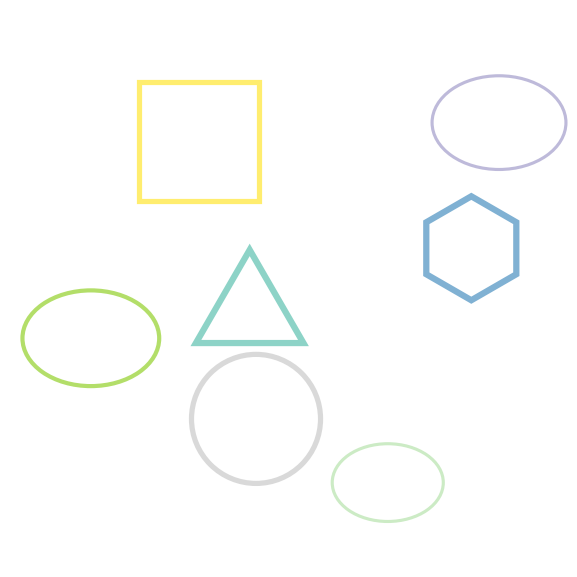[{"shape": "triangle", "thickness": 3, "radius": 0.54, "center": [0.432, 0.459]}, {"shape": "oval", "thickness": 1.5, "radius": 0.58, "center": [0.864, 0.787]}, {"shape": "hexagon", "thickness": 3, "radius": 0.45, "center": [0.816, 0.569]}, {"shape": "oval", "thickness": 2, "radius": 0.59, "center": [0.157, 0.413]}, {"shape": "circle", "thickness": 2.5, "radius": 0.56, "center": [0.443, 0.274]}, {"shape": "oval", "thickness": 1.5, "radius": 0.48, "center": [0.671, 0.163]}, {"shape": "square", "thickness": 2.5, "radius": 0.52, "center": [0.344, 0.754]}]